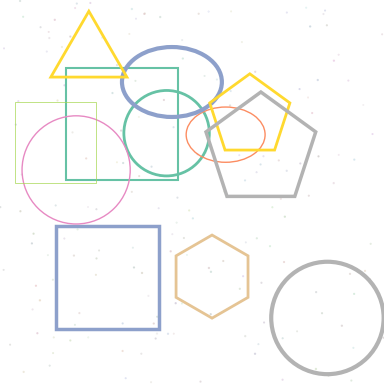[{"shape": "square", "thickness": 1.5, "radius": 0.73, "center": [0.317, 0.678]}, {"shape": "circle", "thickness": 2, "radius": 0.55, "center": [0.433, 0.654]}, {"shape": "oval", "thickness": 1, "radius": 0.51, "center": [0.586, 0.65]}, {"shape": "oval", "thickness": 3, "radius": 0.65, "center": [0.447, 0.787]}, {"shape": "square", "thickness": 2.5, "radius": 0.67, "center": [0.28, 0.279]}, {"shape": "circle", "thickness": 1, "radius": 0.7, "center": [0.198, 0.559]}, {"shape": "square", "thickness": 0.5, "radius": 0.53, "center": [0.144, 0.63]}, {"shape": "triangle", "thickness": 2, "radius": 0.57, "center": [0.231, 0.857]}, {"shape": "pentagon", "thickness": 2, "radius": 0.55, "center": [0.649, 0.699]}, {"shape": "hexagon", "thickness": 2, "radius": 0.54, "center": [0.551, 0.282]}, {"shape": "pentagon", "thickness": 2.5, "radius": 0.75, "center": [0.678, 0.611]}, {"shape": "circle", "thickness": 3, "radius": 0.73, "center": [0.85, 0.174]}]